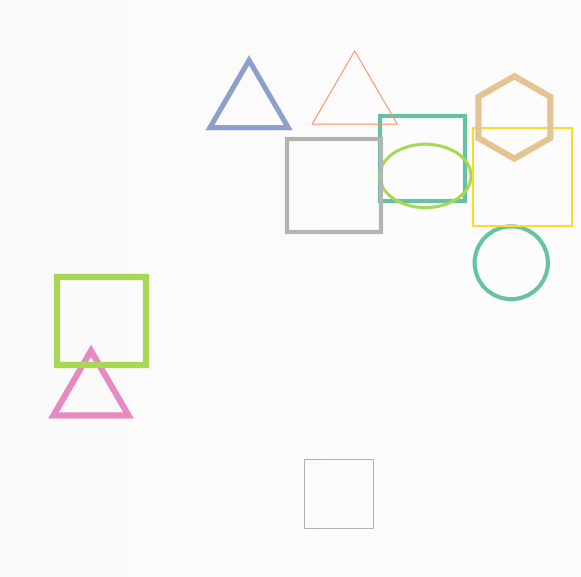[{"shape": "circle", "thickness": 2, "radius": 0.32, "center": [0.88, 0.544]}, {"shape": "square", "thickness": 2, "radius": 0.37, "center": [0.727, 0.724]}, {"shape": "triangle", "thickness": 0.5, "radius": 0.42, "center": [0.61, 0.826]}, {"shape": "triangle", "thickness": 2.5, "radius": 0.39, "center": [0.429, 0.817]}, {"shape": "triangle", "thickness": 3, "radius": 0.37, "center": [0.157, 0.317]}, {"shape": "oval", "thickness": 1.5, "radius": 0.39, "center": [0.732, 0.695]}, {"shape": "square", "thickness": 3, "radius": 0.38, "center": [0.175, 0.443]}, {"shape": "square", "thickness": 1, "radius": 0.42, "center": [0.899, 0.693]}, {"shape": "hexagon", "thickness": 3, "radius": 0.36, "center": [0.885, 0.796]}, {"shape": "square", "thickness": 2, "radius": 0.4, "center": [0.574, 0.678]}, {"shape": "square", "thickness": 0.5, "radius": 0.3, "center": [0.583, 0.145]}]